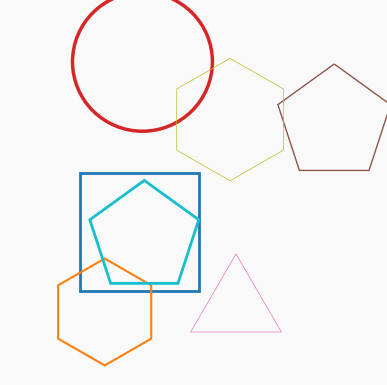[{"shape": "square", "thickness": 2, "radius": 0.77, "center": [0.36, 0.397]}, {"shape": "hexagon", "thickness": 1.5, "radius": 0.69, "center": [0.27, 0.19]}, {"shape": "circle", "thickness": 2.5, "radius": 0.9, "center": [0.368, 0.84]}, {"shape": "pentagon", "thickness": 1, "radius": 0.76, "center": [0.862, 0.681]}, {"shape": "triangle", "thickness": 0.5, "radius": 0.68, "center": [0.609, 0.205]}, {"shape": "hexagon", "thickness": 0.5, "radius": 0.79, "center": [0.594, 0.689]}, {"shape": "pentagon", "thickness": 2, "radius": 0.74, "center": [0.372, 0.384]}]